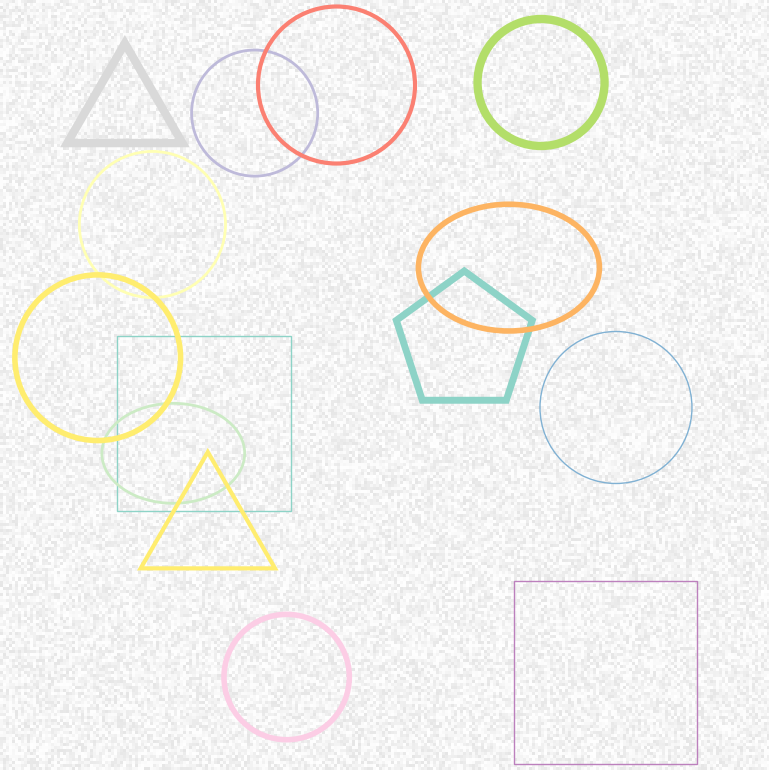[{"shape": "pentagon", "thickness": 2.5, "radius": 0.46, "center": [0.603, 0.555]}, {"shape": "square", "thickness": 0.5, "radius": 0.57, "center": [0.265, 0.45]}, {"shape": "circle", "thickness": 1, "radius": 0.47, "center": [0.198, 0.708]}, {"shape": "circle", "thickness": 1, "radius": 0.41, "center": [0.331, 0.853]}, {"shape": "circle", "thickness": 1.5, "radius": 0.51, "center": [0.437, 0.89]}, {"shape": "circle", "thickness": 0.5, "radius": 0.49, "center": [0.8, 0.471]}, {"shape": "oval", "thickness": 2, "radius": 0.59, "center": [0.661, 0.652]}, {"shape": "circle", "thickness": 3, "radius": 0.41, "center": [0.703, 0.893]}, {"shape": "circle", "thickness": 2, "radius": 0.41, "center": [0.372, 0.121]}, {"shape": "triangle", "thickness": 3, "radius": 0.43, "center": [0.162, 0.857]}, {"shape": "square", "thickness": 0.5, "radius": 0.6, "center": [0.786, 0.127]}, {"shape": "oval", "thickness": 1, "radius": 0.46, "center": [0.225, 0.411]}, {"shape": "circle", "thickness": 2, "radius": 0.54, "center": [0.127, 0.535]}, {"shape": "triangle", "thickness": 1.5, "radius": 0.5, "center": [0.27, 0.312]}]